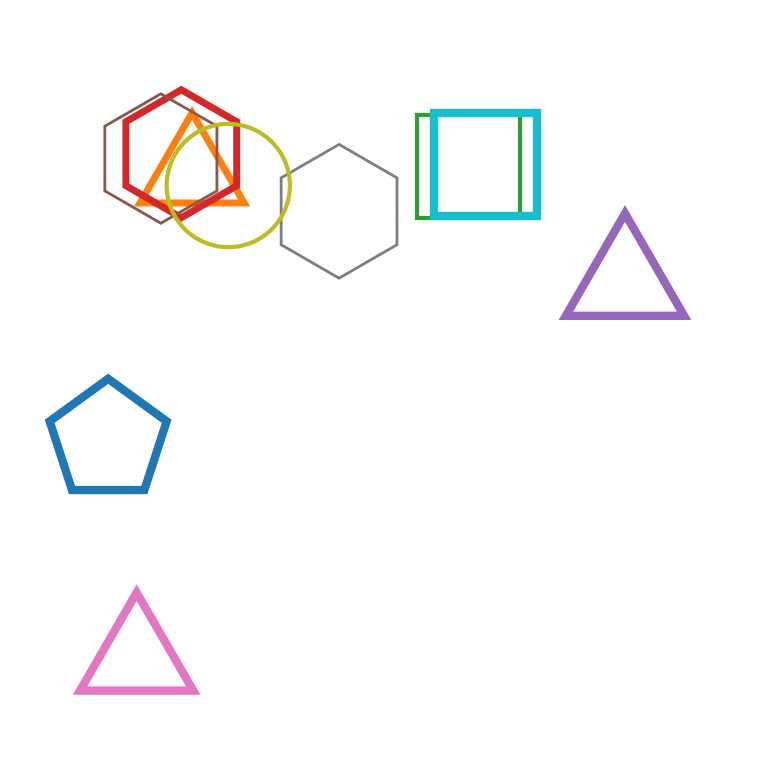[{"shape": "pentagon", "thickness": 3, "radius": 0.4, "center": [0.14, 0.428]}, {"shape": "triangle", "thickness": 2.5, "radius": 0.39, "center": [0.249, 0.775]}, {"shape": "square", "thickness": 1.5, "radius": 0.33, "center": [0.608, 0.784]}, {"shape": "hexagon", "thickness": 2.5, "radius": 0.42, "center": [0.235, 0.8]}, {"shape": "triangle", "thickness": 3, "radius": 0.44, "center": [0.812, 0.634]}, {"shape": "hexagon", "thickness": 1, "radius": 0.42, "center": [0.209, 0.794]}, {"shape": "triangle", "thickness": 3, "radius": 0.42, "center": [0.177, 0.146]}, {"shape": "hexagon", "thickness": 1, "radius": 0.43, "center": [0.44, 0.726]}, {"shape": "circle", "thickness": 1.5, "radius": 0.4, "center": [0.296, 0.759]}, {"shape": "square", "thickness": 3, "radius": 0.33, "center": [0.631, 0.786]}]